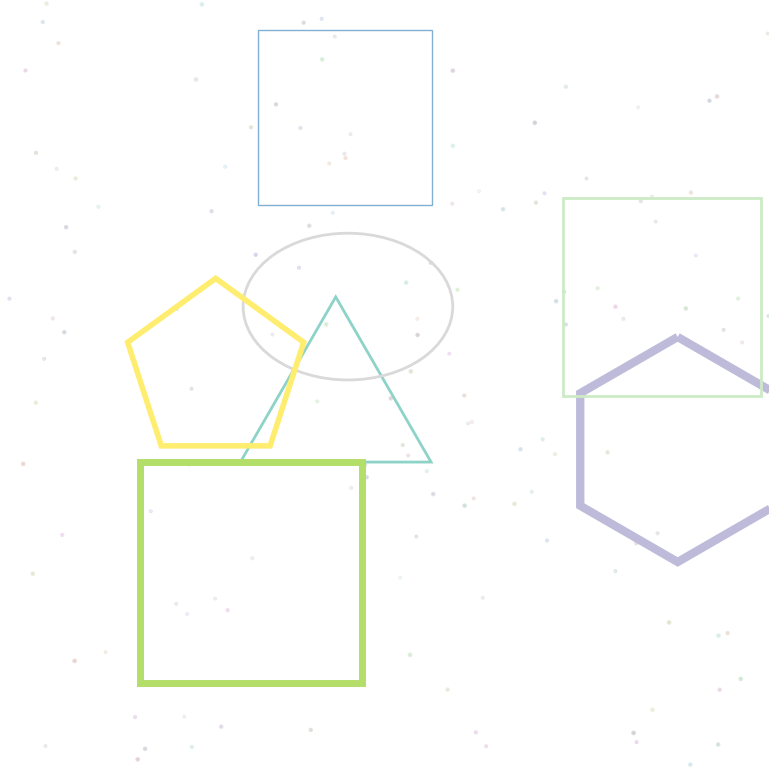[{"shape": "triangle", "thickness": 1, "radius": 0.71, "center": [0.436, 0.471]}, {"shape": "hexagon", "thickness": 3, "radius": 0.73, "center": [0.88, 0.416]}, {"shape": "square", "thickness": 0.5, "radius": 0.57, "center": [0.448, 0.847]}, {"shape": "square", "thickness": 2.5, "radius": 0.72, "center": [0.326, 0.256]}, {"shape": "oval", "thickness": 1, "radius": 0.68, "center": [0.452, 0.602]}, {"shape": "square", "thickness": 1, "radius": 0.64, "center": [0.86, 0.614]}, {"shape": "pentagon", "thickness": 2, "radius": 0.6, "center": [0.28, 0.518]}]